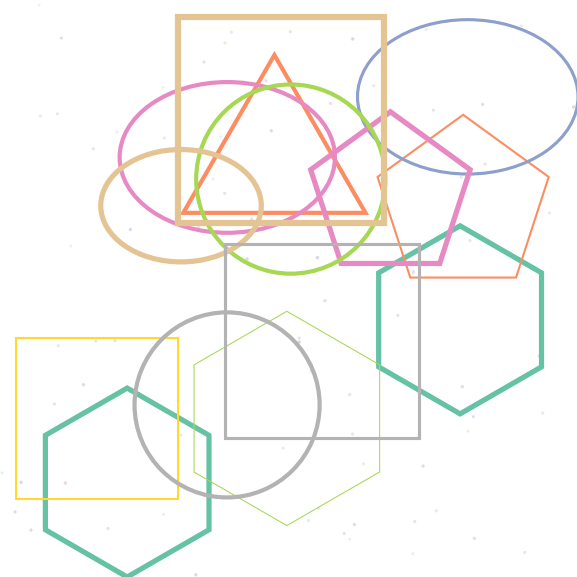[{"shape": "hexagon", "thickness": 2.5, "radius": 0.81, "center": [0.797, 0.445]}, {"shape": "hexagon", "thickness": 2.5, "radius": 0.82, "center": [0.22, 0.164]}, {"shape": "pentagon", "thickness": 1, "radius": 0.78, "center": [0.802, 0.645]}, {"shape": "triangle", "thickness": 2, "radius": 0.91, "center": [0.475, 0.722]}, {"shape": "oval", "thickness": 1.5, "radius": 0.95, "center": [0.81, 0.831]}, {"shape": "oval", "thickness": 2, "radius": 0.93, "center": [0.394, 0.727]}, {"shape": "pentagon", "thickness": 2.5, "radius": 0.73, "center": [0.676, 0.66]}, {"shape": "hexagon", "thickness": 0.5, "radius": 0.93, "center": [0.497, 0.275]}, {"shape": "circle", "thickness": 2, "radius": 0.82, "center": [0.504, 0.689]}, {"shape": "square", "thickness": 1, "radius": 0.7, "center": [0.168, 0.275]}, {"shape": "oval", "thickness": 2.5, "radius": 0.69, "center": [0.313, 0.643]}, {"shape": "square", "thickness": 3, "radius": 0.89, "center": [0.486, 0.791]}, {"shape": "square", "thickness": 1.5, "radius": 0.84, "center": [0.557, 0.409]}, {"shape": "circle", "thickness": 2, "radius": 0.8, "center": [0.393, 0.298]}]